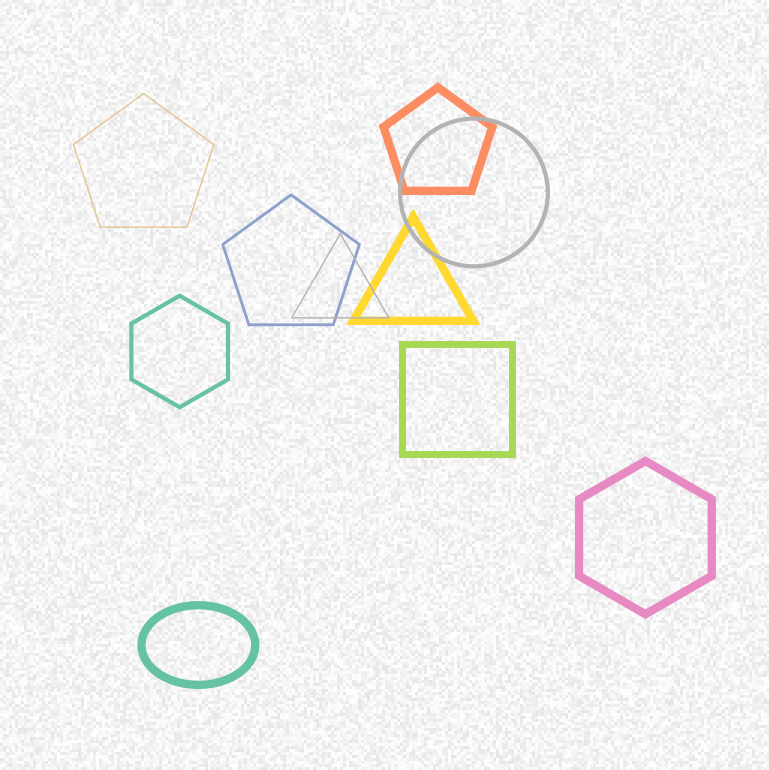[{"shape": "oval", "thickness": 3, "radius": 0.37, "center": [0.258, 0.162]}, {"shape": "hexagon", "thickness": 1.5, "radius": 0.36, "center": [0.233, 0.544]}, {"shape": "pentagon", "thickness": 3, "radius": 0.37, "center": [0.569, 0.812]}, {"shape": "pentagon", "thickness": 1, "radius": 0.47, "center": [0.378, 0.654]}, {"shape": "hexagon", "thickness": 3, "radius": 0.5, "center": [0.838, 0.302]}, {"shape": "square", "thickness": 2.5, "radius": 0.36, "center": [0.593, 0.482]}, {"shape": "triangle", "thickness": 3, "radius": 0.45, "center": [0.537, 0.628]}, {"shape": "pentagon", "thickness": 0.5, "radius": 0.48, "center": [0.187, 0.783]}, {"shape": "triangle", "thickness": 0.5, "radius": 0.36, "center": [0.442, 0.624]}, {"shape": "circle", "thickness": 1.5, "radius": 0.48, "center": [0.616, 0.75]}]